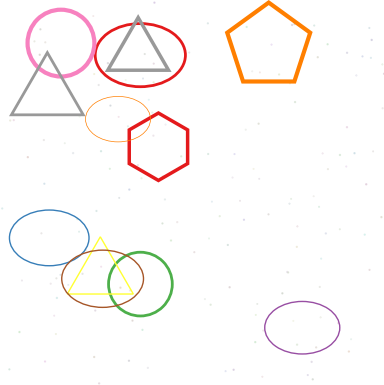[{"shape": "oval", "thickness": 2, "radius": 0.59, "center": [0.364, 0.857]}, {"shape": "hexagon", "thickness": 2.5, "radius": 0.44, "center": [0.412, 0.619]}, {"shape": "oval", "thickness": 1, "radius": 0.52, "center": [0.128, 0.382]}, {"shape": "circle", "thickness": 2, "radius": 0.41, "center": [0.365, 0.262]}, {"shape": "oval", "thickness": 1, "radius": 0.49, "center": [0.785, 0.149]}, {"shape": "pentagon", "thickness": 3, "radius": 0.57, "center": [0.698, 0.88]}, {"shape": "oval", "thickness": 0.5, "radius": 0.42, "center": [0.307, 0.691]}, {"shape": "triangle", "thickness": 1, "radius": 0.5, "center": [0.261, 0.286]}, {"shape": "oval", "thickness": 1, "radius": 0.53, "center": [0.267, 0.276]}, {"shape": "circle", "thickness": 3, "radius": 0.43, "center": [0.158, 0.888]}, {"shape": "triangle", "thickness": 2, "radius": 0.54, "center": [0.123, 0.756]}, {"shape": "triangle", "thickness": 2.5, "radius": 0.46, "center": [0.359, 0.863]}]